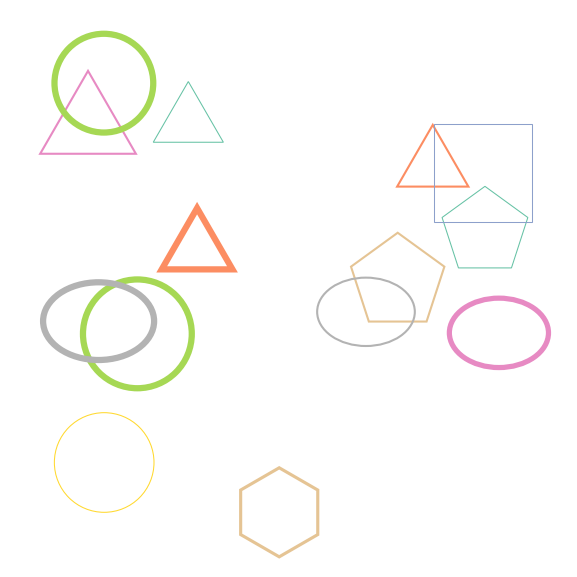[{"shape": "pentagon", "thickness": 0.5, "radius": 0.39, "center": [0.84, 0.598]}, {"shape": "triangle", "thickness": 0.5, "radius": 0.35, "center": [0.326, 0.788]}, {"shape": "triangle", "thickness": 1, "radius": 0.36, "center": [0.749, 0.712]}, {"shape": "triangle", "thickness": 3, "radius": 0.35, "center": [0.341, 0.568]}, {"shape": "square", "thickness": 0.5, "radius": 0.42, "center": [0.837, 0.699]}, {"shape": "triangle", "thickness": 1, "radius": 0.48, "center": [0.152, 0.781]}, {"shape": "oval", "thickness": 2.5, "radius": 0.43, "center": [0.864, 0.423]}, {"shape": "circle", "thickness": 3, "radius": 0.47, "center": [0.238, 0.421]}, {"shape": "circle", "thickness": 3, "radius": 0.43, "center": [0.18, 0.855]}, {"shape": "circle", "thickness": 0.5, "radius": 0.43, "center": [0.18, 0.198]}, {"shape": "hexagon", "thickness": 1.5, "radius": 0.39, "center": [0.483, 0.112]}, {"shape": "pentagon", "thickness": 1, "radius": 0.43, "center": [0.689, 0.511]}, {"shape": "oval", "thickness": 3, "radius": 0.48, "center": [0.171, 0.443]}, {"shape": "oval", "thickness": 1, "radius": 0.42, "center": [0.634, 0.459]}]